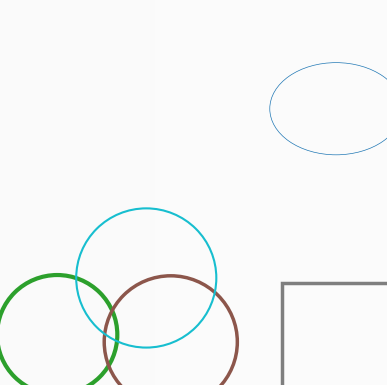[{"shape": "oval", "thickness": 0.5, "radius": 0.86, "center": [0.867, 0.718]}, {"shape": "circle", "thickness": 3, "radius": 0.78, "center": [0.148, 0.131]}, {"shape": "circle", "thickness": 2.5, "radius": 0.86, "center": [0.441, 0.112]}, {"shape": "square", "thickness": 2.5, "radius": 0.74, "center": [0.876, 0.119]}, {"shape": "circle", "thickness": 1.5, "radius": 0.9, "center": [0.377, 0.278]}]